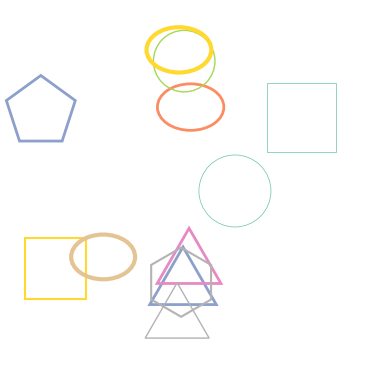[{"shape": "circle", "thickness": 0.5, "radius": 0.47, "center": [0.61, 0.504]}, {"shape": "square", "thickness": 0.5, "radius": 0.45, "center": [0.783, 0.695]}, {"shape": "oval", "thickness": 2, "radius": 0.43, "center": [0.495, 0.722]}, {"shape": "triangle", "thickness": 2, "radius": 0.5, "center": [0.475, 0.259]}, {"shape": "pentagon", "thickness": 2, "radius": 0.47, "center": [0.106, 0.71]}, {"shape": "triangle", "thickness": 2, "radius": 0.48, "center": [0.491, 0.311]}, {"shape": "circle", "thickness": 1, "radius": 0.4, "center": [0.478, 0.841]}, {"shape": "square", "thickness": 1.5, "radius": 0.39, "center": [0.144, 0.302]}, {"shape": "oval", "thickness": 3, "radius": 0.42, "center": [0.465, 0.87]}, {"shape": "oval", "thickness": 3, "radius": 0.42, "center": [0.268, 0.333]}, {"shape": "hexagon", "thickness": 1.5, "radius": 0.45, "center": [0.47, 0.267]}, {"shape": "triangle", "thickness": 1, "radius": 0.48, "center": [0.46, 0.17]}]